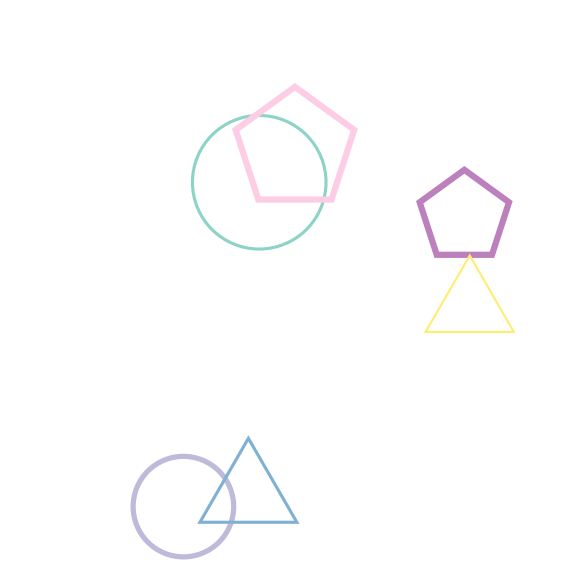[{"shape": "circle", "thickness": 1.5, "radius": 0.58, "center": [0.449, 0.684]}, {"shape": "circle", "thickness": 2.5, "radius": 0.44, "center": [0.318, 0.122]}, {"shape": "triangle", "thickness": 1.5, "radius": 0.48, "center": [0.43, 0.143]}, {"shape": "pentagon", "thickness": 3, "radius": 0.54, "center": [0.511, 0.741]}, {"shape": "pentagon", "thickness": 3, "radius": 0.41, "center": [0.804, 0.624]}, {"shape": "triangle", "thickness": 1, "radius": 0.44, "center": [0.813, 0.469]}]